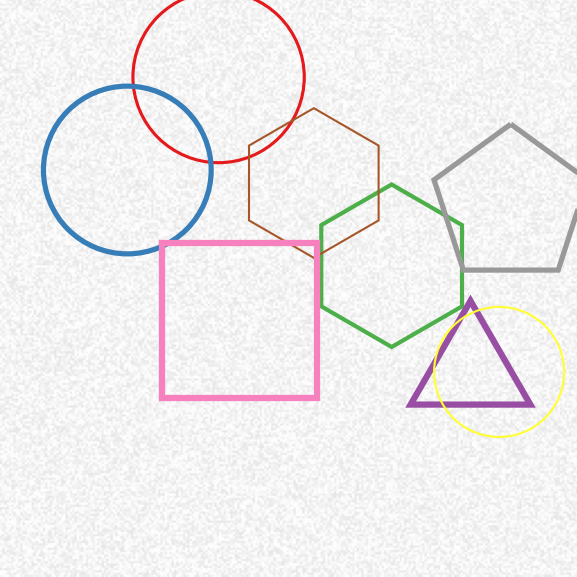[{"shape": "circle", "thickness": 1.5, "radius": 0.74, "center": [0.379, 0.866]}, {"shape": "circle", "thickness": 2.5, "radius": 0.73, "center": [0.22, 0.705]}, {"shape": "hexagon", "thickness": 2, "radius": 0.7, "center": [0.678, 0.539]}, {"shape": "triangle", "thickness": 3, "radius": 0.6, "center": [0.815, 0.358]}, {"shape": "circle", "thickness": 1, "radius": 0.56, "center": [0.864, 0.355]}, {"shape": "hexagon", "thickness": 1, "radius": 0.65, "center": [0.543, 0.682]}, {"shape": "square", "thickness": 3, "radius": 0.67, "center": [0.415, 0.444]}, {"shape": "pentagon", "thickness": 2.5, "radius": 0.7, "center": [0.884, 0.644]}]